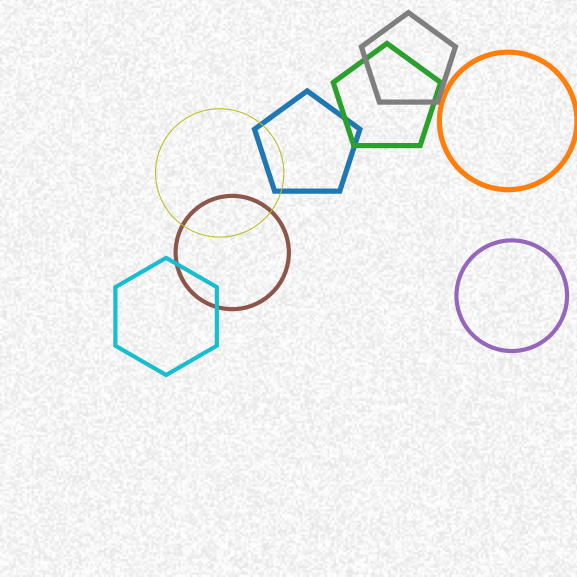[{"shape": "pentagon", "thickness": 2.5, "radius": 0.48, "center": [0.532, 0.746]}, {"shape": "circle", "thickness": 2.5, "radius": 0.6, "center": [0.88, 0.79]}, {"shape": "pentagon", "thickness": 2.5, "radius": 0.49, "center": [0.67, 0.826]}, {"shape": "circle", "thickness": 2, "radius": 0.48, "center": [0.886, 0.487]}, {"shape": "circle", "thickness": 2, "radius": 0.49, "center": [0.402, 0.562]}, {"shape": "pentagon", "thickness": 2.5, "radius": 0.43, "center": [0.707, 0.892]}, {"shape": "circle", "thickness": 0.5, "radius": 0.56, "center": [0.38, 0.7]}, {"shape": "hexagon", "thickness": 2, "radius": 0.51, "center": [0.288, 0.451]}]